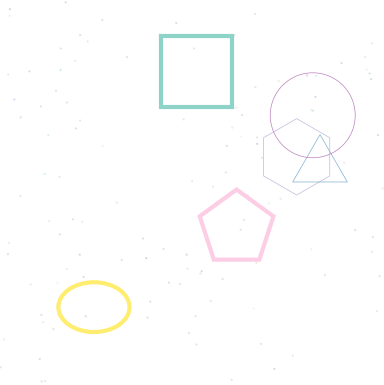[{"shape": "square", "thickness": 3, "radius": 0.46, "center": [0.511, 0.814]}, {"shape": "hexagon", "thickness": 0.5, "radius": 0.5, "center": [0.771, 0.593]}, {"shape": "triangle", "thickness": 0.5, "radius": 0.41, "center": [0.831, 0.568]}, {"shape": "pentagon", "thickness": 3, "radius": 0.5, "center": [0.614, 0.407]}, {"shape": "circle", "thickness": 0.5, "radius": 0.55, "center": [0.812, 0.701]}, {"shape": "oval", "thickness": 3, "radius": 0.46, "center": [0.244, 0.202]}]